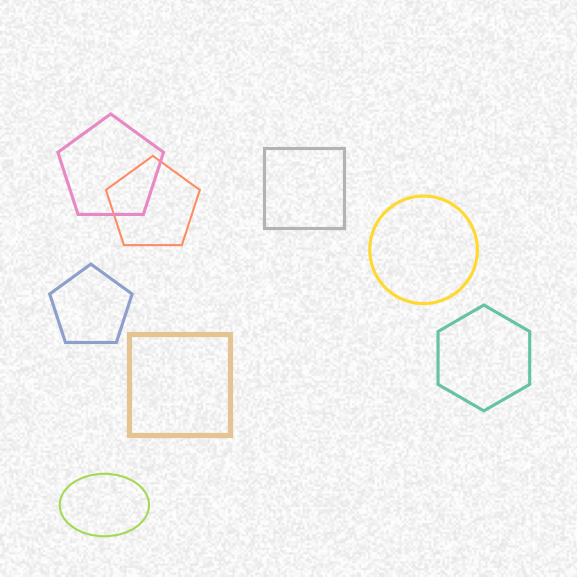[{"shape": "hexagon", "thickness": 1.5, "radius": 0.46, "center": [0.838, 0.379]}, {"shape": "pentagon", "thickness": 1, "radius": 0.43, "center": [0.265, 0.644]}, {"shape": "pentagon", "thickness": 1.5, "radius": 0.38, "center": [0.157, 0.467]}, {"shape": "pentagon", "thickness": 1.5, "radius": 0.48, "center": [0.192, 0.706]}, {"shape": "oval", "thickness": 1, "radius": 0.39, "center": [0.181, 0.125]}, {"shape": "circle", "thickness": 1.5, "radius": 0.47, "center": [0.733, 0.567]}, {"shape": "square", "thickness": 2.5, "radius": 0.43, "center": [0.311, 0.334]}, {"shape": "square", "thickness": 1.5, "radius": 0.34, "center": [0.526, 0.674]}]